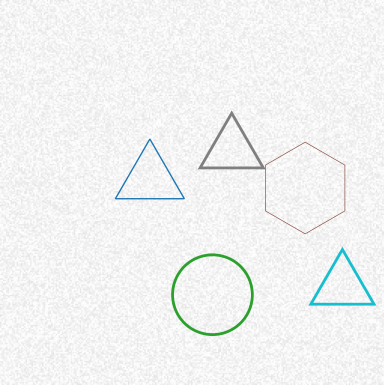[{"shape": "triangle", "thickness": 1, "radius": 0.52, "center": [0.389, 0.536]}, {"shape": "circle", "thickness": 2, "radius": 0.52, "center": [0.552, 0.234]}, {"shape": "hexagon", "thickness": 0.5, "radius": 0.6, "center": [0.793, 0.512]}, {"shape": "triangle", "thickness": 2, "radius": 0.47, "center": [0.602, 0.611]}, {"shape": "triangle", "thickness": 2, "radius": 0.47, "center": [0.889, 0.257]}]